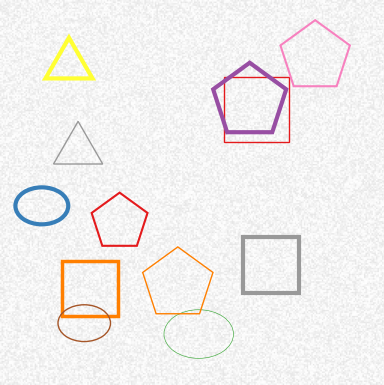[{"shape": "square", "thickness": 1, "radius": 0.42, "center": [0.665, 0.716]}, {"shape": "pentagon", "thickness": 1.5, "radius": 0.38, "center": [0.311, 0.423]}, {"shape": "oval", "thickness": 3, "radius": 0.34, "center": [0.109, 0.465]}, {"shape": "oval", "thickness": 0.5, "radius": 0.45, "center": [0.516, 0.132]}, {"shape": "pentagon", "thickness": 3, "radius": 0.5, "center": [0.649, 0.737]}, {"shape": "pentagon", "thickness": 1, "radius": 0.48, "center": [0.462, 0.263]}, {"shape": "square", "thickness": 2.5, "radius": 0.36, "center": [0.233, 0.25]}, {"shape": "triangle", "thickness": 3, "radius": 0.35, "center": [0.179, 0.832]}, {"shape": "oval", "thickness": 1, "radius": 0.34, "center": [0.219, 0.161]}, {"shape": "pentagon", "thickness": 1.5, "radius": 0.47, "center": [0.819, 0.853]}, {"shape": "square", "thickness": 3, "radius": 0.36, "center": [0.703, 0.311]}, {"shape": "triangle", "thickness": 1, "radius": 0.37, "center": [0.203, 0.611]}]